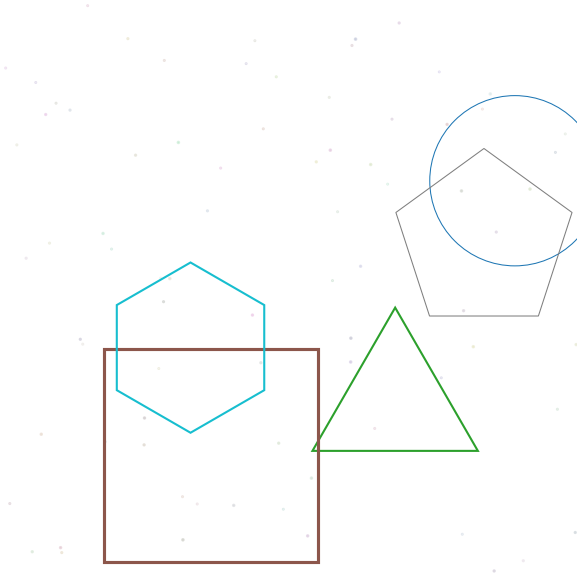[{"shape": "circle", "thickness": 0.5, "radius": 0.74, "center": [0.892, 0.686]}, {"shape": "triangle", "thickness": 1, "radius": 0.83, "center": [0.684, 0.301]}, {"shape": "square", "thickness": 1.5, "radius": 0.92, "center": [0.365, 0.21]}, {"shape": "pentagon", "thickness": 0.5, "radius": 0.8, "center": [0.838, 0.582]}, {"shape": "hexagon", "thickness": 1, "radius": 0.74, "center": [0.33, 0.397]}]